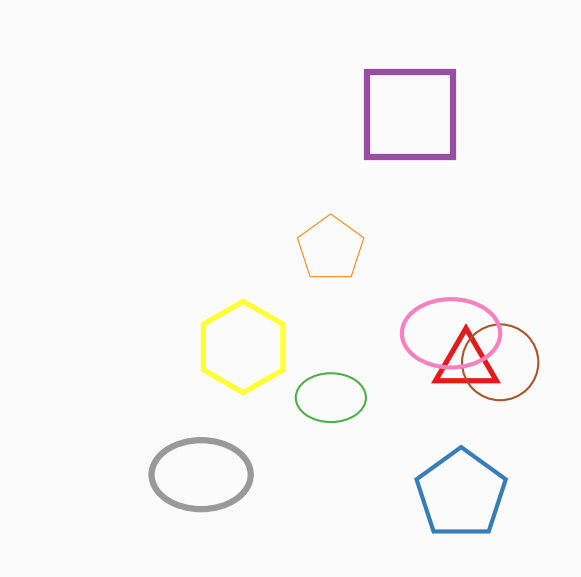[{"shape": "triangle", "thickness": 2.5, "radius": 0.3, "center": [0.802, 0.37]}, {"shape": "pentagon", "thickness": 2, "radius": 0.4, "center": [0.793, 0.144]}, {"shape": "oval", "thickness": 1, "radius": 0.3, "center": [0.569, 0.311]}, {"shape": "square", "thickness": 3, "radius": 0.37, "center": [0.705, 0.801]}, {"shape": "pentagon", "thickness": 0.5, "radius": 0.3, "center": [0.569, 0.569]}, {"shape": "hexagon", "thickness": 2.5, "radius": 0.4, "center": [0.418, 0.398]}, {"shape": "circle", "thickness": 1, "radius": 0.33, "center": [0.861, 0.372]}, {"shape": "oval", "thickness": 2, "radius": 0.42, "center": [0.776, 0.422]}, {"shape": "oval", "thickness": 3, "radius": 0.43, "center": [0.346, 0.177]}]